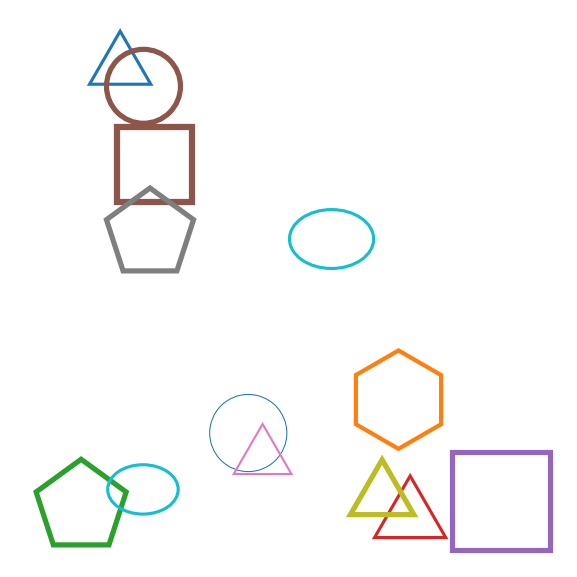[{"shape": "triangle", "thickness": 1.5, "radius": 0.31, "center": [0.208, 0.884]}, {"shape": "circle", "thickness": 0.5, "radius": 0.33, "center": [0.43, 0.249]}, {"shape": "hexagon", "thickness": 2, "radius": 0.43, "center": [0.69, 0.307]}, {"shape": "pentagon", "thickness": 2.5, "radius": 0.41, "center": [0.141, 0.122]}, {"shape": "triangle", "thickness": 1.5, "radius": 0.36, "center": [0.71, 0.104]}, {"shape": "square", "thickness": 2.5, "radius": 0.42, "center": [0.867, 0.132]}, {"shape": "circle", "thickness": 2.5, "radius": 0.32, "center": [0.248, 0.85]}, {"shape": "square", "thickness": 3, "radius": 0.33, "center": [0.268, 0.714]}, {"shape": "triangle", "thickness": 1, "radius": 0.29, "center": [0.455, 0.207]}, {"shape": "pentagon", "thickness": 2.5, "radius": 0.4, "center": [0.26, 0.594]}, {"shape": "triangle", "thickness": 2.5, "radius": 0.32, "center": [0.662, 0.14]}, {"shape": "oval", "thickness": 1.5, "radius": 0.31, "center": [0.248, 0.152]}, {"shape": "oval", "thickness": 1.5, "radius": 0.36, "center": [0.574, 0.585]}]